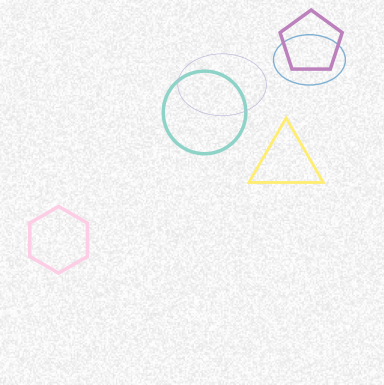[{"shape": "circle", "thickness": 2.5, "radius": 0.54, "center": [0.531, 0.708]}, {"shape": "oval", "thickness": 0.5, "radius": 0.57, "center": [0.577, 0.78]}, {"shape": "oval", "thickness": 1, "radius": 0.47, "center": [0.804, 0.845]}, {"shape": "hexagon", "thickness": 2.5, "radius": 0.43, "center": [0.152, 0.377]}, {"shape": "pentagon", "thickness": 2.5, "radius": 0.42, "center": [0.808, 0.889]}, {"shape": "triangle", "thickness": 2, "radius": 0.56, "center": [0.743, 0.582]}]